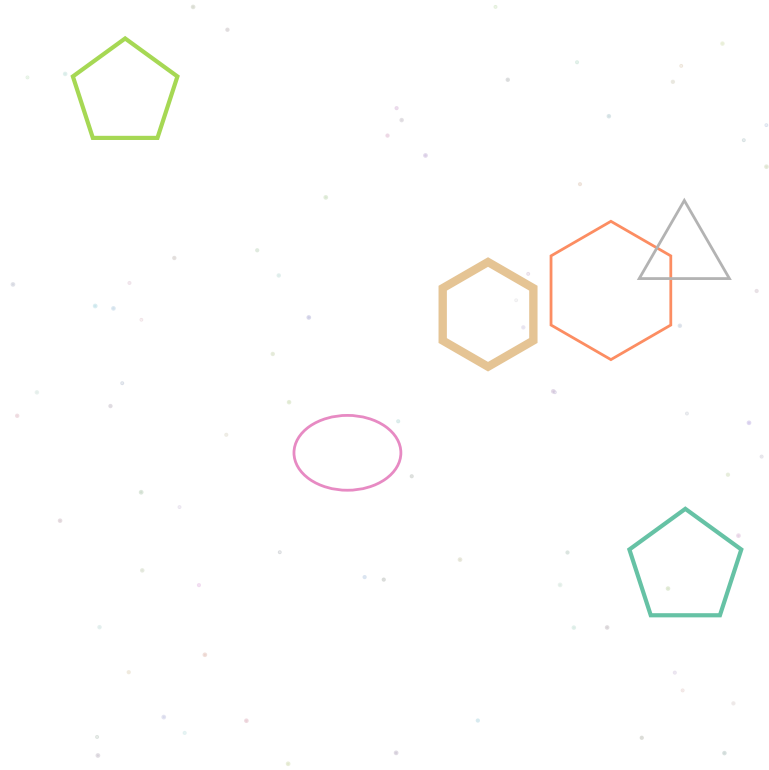[{"shape": "pentagon", "thickness": 1.5, "radius": 0.38, "center": [0.89, 0.263]}, {"shape": "hexagon", "thickness": 1, "radius": 0.45, "center": [0.793, 0.623]}, {"shape": "oval", "thickness": 1, "radius": 0.35, "center": [0.451, 0.412]}, {"shape": "pentagon", "thickness": 1.5, "radius": 0.36, "center": [0.163, 0.879]}, {"shape": "hexagon", "thickness": 3, "radius": 0.34, "center": [0.634, 0.592]}, {"shape": "triangle", "thickness": 1, "radius": 0.34, "center": [0.889, 0.672]}]